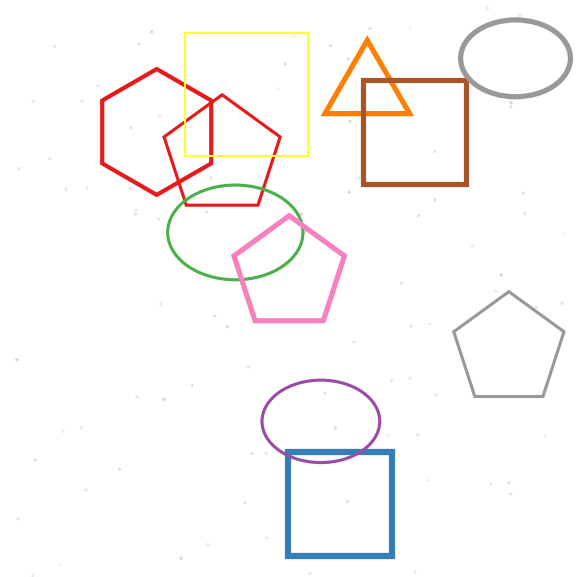[{"shape": "pentagon", "thickness": 1.5, "radius": 0.53, "center": [0.385, 0.729]}, {"shape": "hexagon", "thickness": 2, "radius": 0.54, "center": [0.271, 0.771]}, {"shape": "square", "thickness": 3, "radius": 0.45, "center": [0.589, 0.126]}, {"shape": "oval", "thickness": 1.5, "radius": 0.59, "center": [0.407, 0.597]}, {"shape": "oval", "thickness": 1.5, "radius": 0.51, "center": [0.556, 0.27]}, {"shape": "triangle", "thickness": 2.5, "radius": 0.42, "center": [0.636, 0.845]}, {"shape": "square", "thickness": 1, "radius": 0.53, "center": [0.426, 0.836]}, {"shape": "square", "thickness": 2.5, "radius": 0.45, "center": [0.718, 0.771]}, {"shape": "pentagon", "thickness": 2.5, "radius": 0.5, "center": [0.501, 0.525]}, {"shape": "oval", "thickness": 2.5, "radius": 0.48, "center": [0.893, 0.898]}, {"shape": "pentagon", "thickness": 1.5, "radius": 0.5, "center": [0.881, 0.394]}]